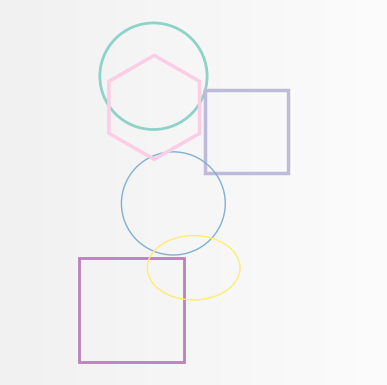[{"shape": "circle", "thickness": 2, "radius": 0.69, "center": [0.396, 0.802]}, {"shape": "square", "thickness": 2.5, "radius": 0.54, "center": [0.637, 0.659]}, {"shape": "circle", "thickness": 1, "radius": 0.67, "center": [0.447, 0.472]}, {"shape": "hexagon", "thickness": 2.5, "radius": 0.68, "center": [0.398, 0.721]}, {"shape": "square", "thickness": 2, "radius": 0.68, "center": [0.339, 0.195]}, {"shape": "oval", "thickness": 1, "radius": 0.6, "center": [0.5, 0.304]}]